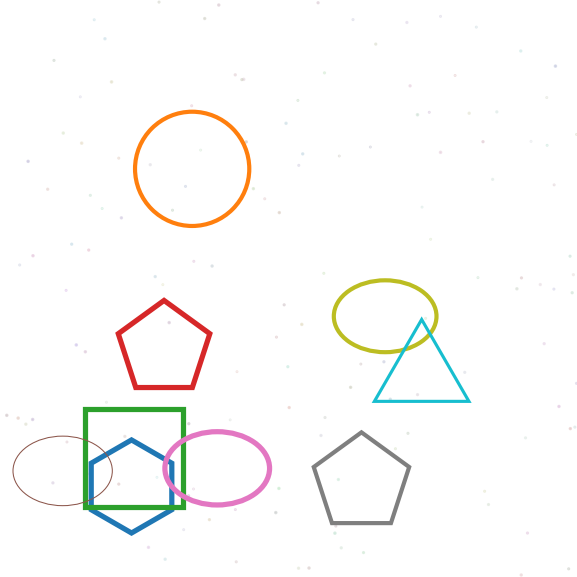[{"shape": "hexagon", "thickness": 2.5, "radius": 0.4, "center": [0.228, 0.157]}, {"shape": "circle", "thickness": 2, "radius": 0.49, "center": [0.333, 0.707]}, {"shape": "square", "thickness": 2.5, "radius": 0.42, "center": [0.232, 0.206]}, {"shape": "pentagon", "thickness": 2.5, "radius": 0.42, "center": [0.284, 0.396]}, {"shape": "oval", "thickness": 0.5, "radius": 0.43, "center": [0.108, 0.184]}, {"shape": "oval", "thickness": 2.5, "radius": 0.45, "center": [0.376, 0.188]}, {"shape": "pentagon", "thickness": 2, "radius": 0.43, "center": [0.626, 0.164]}, {"shape": "oval", "thickness": 2, "radius": 0.44, "center": [0.667, 0.452]}, {"shape": "triangle", "thickness": 1.5, "radius": 0.47, "center": [0.73, 0.351]}]